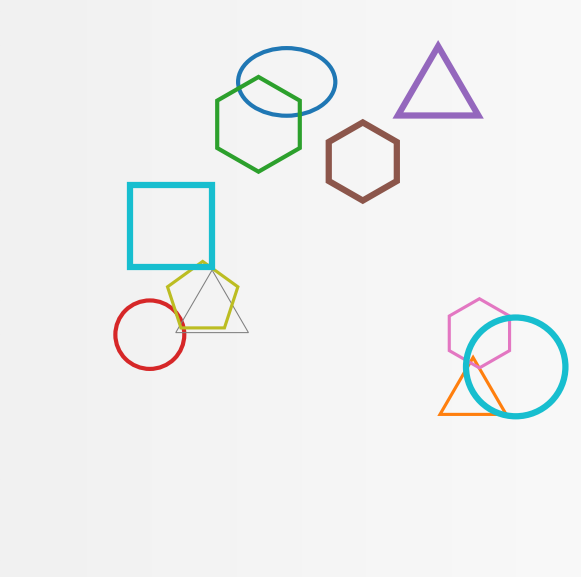[{"shape": "oval", "thickness": 2, "radius": 0.42, "center": [0.493, 0.857]}, {"shape": "triangle", "thickness": 1.5, "radius": 0.33, "center": [0.814, 0.314]}, {"shape": "hexagon", "thickness": 2, "radius": 0.41, "center": [0.445, 0.784]}, {"shape": "circle", "thickness": 2, "radius": 0.3, "center": [0.258, 0.42]}, {"shape": "triangle", "thickness": 3, "radius": 0.4, "center": [0.754, 0.839]}, {"shape": "hexagon", "thickness": 3, "radius": 0.34, "center": [0.624, 0.719]}, {"shape": "hexagon", "thickness": 1.5, "radius": 0.3, "center": [0.825, 0.422]}, {"shape": "triangle", "thickness": 0.5, "radius": 0.36, "center": [0.365, 0.459]}, {"shape": "pentagon", "thickness": 1.5, "radius": 0.32, "center": [0.349, 0.483]}, {"shape": "circle", "thickness": 3, "radius": 0.43, "center": [0.887, 0.364]}, {"shape": "square", "thickness": 3, "radius": 0.35, "center": [0.294, 0.608]}]